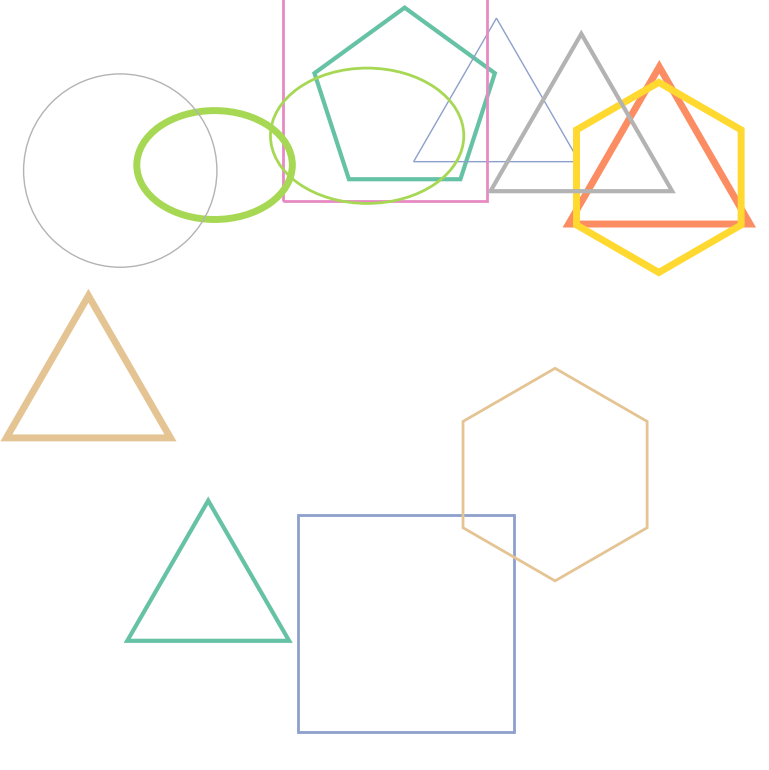[{"shape": "pentagon", "thickness": 1.5, "radius": 0.62, "center": [0.526, 0.867]}, {"shape": "triangle", "thickness": 1.5, "radius": 0.61, "center": [0.27, 0.228]}, {"shape": "triangle", "thickness": 2.5, "radius": 0.68, "center": [0.856, 0.777]}, {"shape": "triangle", "thickness": 0.5, "radius": 0.62, "center": [0.645, 0.852]}, {"shape": "square", "thickness": 1, "radius": 0.7, "center": [0.527, 0.19]}, {"shape": "square", "thickness": 1, "radius": 0.66, "center": [0.5, 0.871]}, {"shape": "oval", "thickness": 1, "radius": 0.63, "center": [0.477, 0.824]}, {"shape": "oval", "thickness": 2.5, "radius": 0.51, "center": [0.279, 0.786]}, {"shape": "hexagon", "thickness": 2.5, "radius": 0.62, "center": [0.856, 0.77]}, {"shape": "hexagon", "thickness": 1, "radius": 0.69, "center": [0.721, 0.384]}, {"shape": "triangle", "thickness": 2.5, "radius": 0.62, "center": [0.115, 0.493]}, {"shape": "circle", "thickness": 0.5, "radius": 0.63, "center": [0.156, 0.778]}, {"shape": "triangle", "thickness": 1.5, "radius": 0.68, "center": [0.755, 0.82]}]